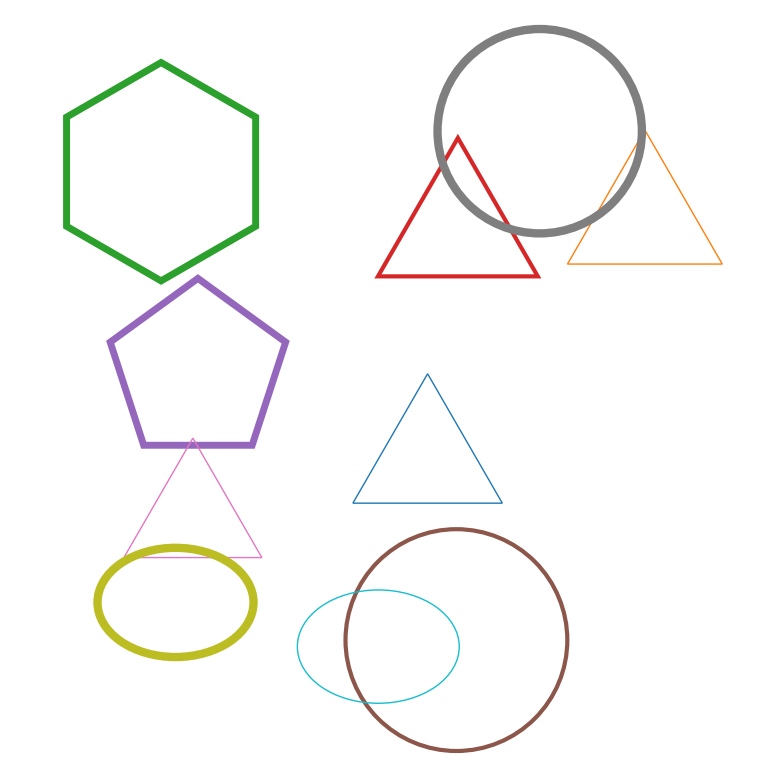[{"shape": "triangle", "thickness": 0.5, "radius": 0.56, "center": [0.555, 0.403]}, {"shape": "triangle", "thickness": 0.5, "radius": 0.58, "center": [0.837, 0.715]}, {"shape": "hexagon", "thickness": 2.5, "radius": 0.71, "center": [0.209, 0.777]}, {"shape": "triangle", "thickness": 1.5, "radius": 0.6, "center": [0.595, 0.701]}, {"shape": "pentagon", "thickness": 2.5, "radius": 0.6, "center": [0.257, 0.519]}, {"shape": "circle", "thickness": 1.5, "radius": 0.72, "center": [0.593, 0.169]}, {"shape": "triangle", "thickness": 0.5, "radius": 0.52, "center": [0.25, 0.328]}, {"shape": "circle", "thickness": 3, "radius": 0.66, "center": [0.701, 0.83]}, {"shape": "oval", "thickness": 3, "radius": 0.51, "center": [0.228, 0.218]}, {"shape": "oval", "thickness": 0.5, "radius": 0.53, "center": [0.491, 0.16]}]